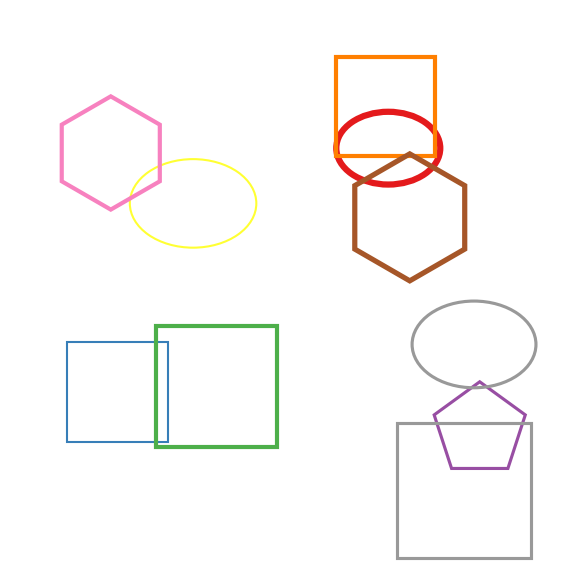[{"shape": "oval", "thickness": 3, "radius": 0.45, "center": [0.672, 0.743]}, {"shape": "square", "thickness": 1, "radius": 0.43, "center": [0.203, 0.321]}, {"shape": "square", "thickness": 2, "radius": 0.52, "center": [0.375, 0.33]}, {"shape": "pentagon", "thickness": 1.5, "radius": 0.41, "center": [0.831, 0.255]}, {"shape": "square", "thickness": 2, "radius": 0.43, "center": [0.668, 0.814]}, {"shape": "oval", "thickness": 1, "radius": 0.55, "center": [0.334, 0.647]}, {"shape": "hexagon", "thickness": 2.5, "radius": 0.55, "center": [0.71, 0.623]}, {"shape": "hexagon", "thickness": 2, "radius": 0.49, "center": [0.192, 0.734]}, {"shape": "square", "thickness": 1.5, "radius": 0.58, "center": [0.803, 0.15]}, {"shape": "oval", "thickness": 1.5, "radius": 0.54, "center": [0.821, 0.403]}]